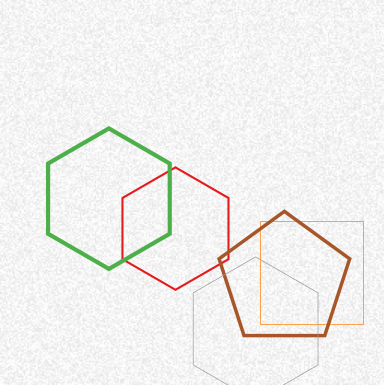[{"shape": "hexagon", "thickness": 1.5, "radius": 0.79, "center": [0.456, 0.406]}, {"shape": "hexagon", "thickness": 3, "radius": 0.91, "center": [0.283, 0.484]}, {"shape": "square", "thickness": 0.5, "radius": 0.67, "center": [0.808, 0.293]}, {"shape": "pentagon", "thickness": 2.5, "radius": 0.89, "center": [0.739, 0.273]}, {"shape": "hexagon", "thickness": 0.5, "radius": 0.94, "center": [0.664, 0.146]}]